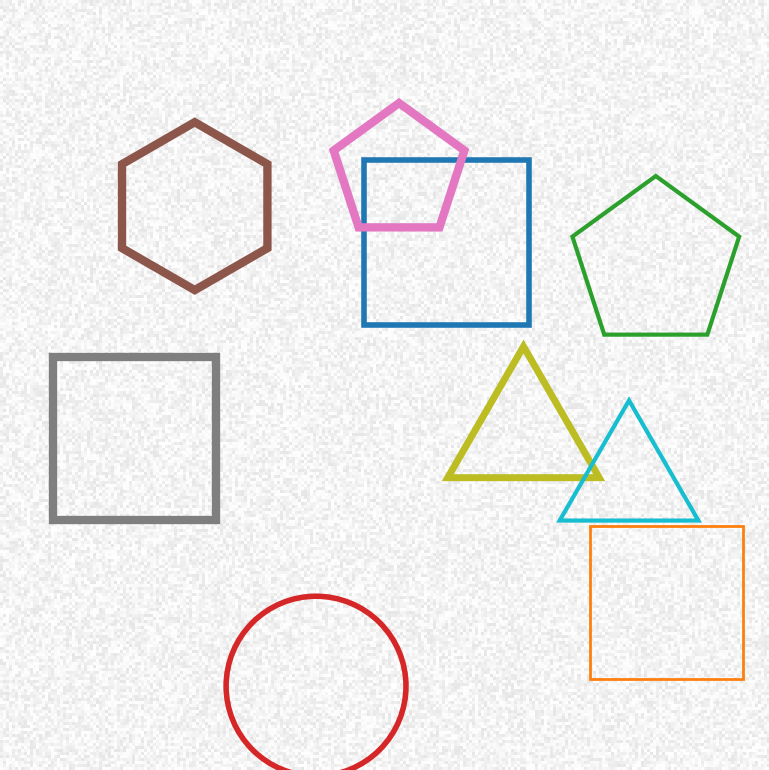[{"shape": "square", "thickness": 2, "radius": 0.54, "center": [0.58, 0.685]}, {"shape": "square", "thickness": 1, "radius": 0.5, "center": [0.866, 0.218]}, {"shape": "pentagon", "thickness": 1.5, "radius": 0.57, "center": [0.852, 0.658]}, {"shape": "circle", "thickness": 2, "radius": 0.58, "center": [0.41, 0.109]}, {"shape": "hexagon", "thickness": 3, "radius": 0.55, "center": [0.253, 0.732]}, {"shape": "pentagon", "thickness": 3, "radius": 0.45, "center": [0.518, 0.777]}, {"shape": "square", "thickness": 3, "radius": 0.53, "center": [0.174, 0.431]}, {"shape": "triangle", "thickness": 2.5, "radius": 0.57, "center": [0.68, 0.436]}, {"shape": "triangle", "thickness": 1.5, "radius": 0.52, "center": [0.817, 0.376]}]